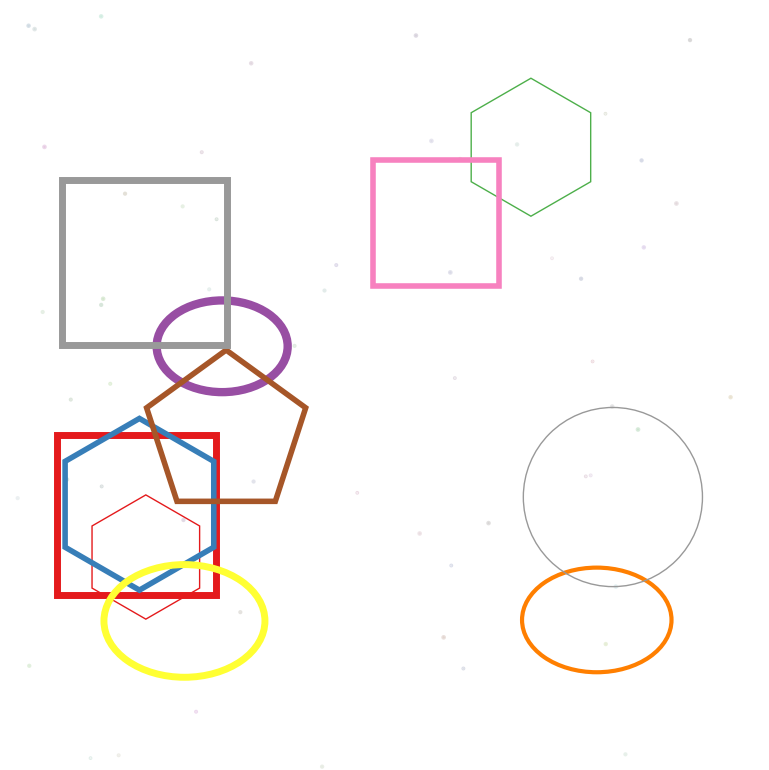[{"shape": "hexagon", "thickness": 0.5, "radius": 0.4, "center": [0.189, 0.277]}, {"shape": "square", "thickness": 2.5, "radius": 0.52, "center": [0.177, 0.331]}, {"shape": "hexagon", "thickness": 2, "radius": 0.56, "center": [0.181, 0.345]}, {"shape": "hexagon", "thickness": 0.5, "radius": 0.45, "center": [0.69, 0.809]}, {"shape": "oval", "thickness": 3, "radius": 0.43, "center": [0.289, 0.55]}, {"shape": "oval", "thickness": 1.5, "radius": 0.49, "center": [0.775, 0.195]}, {"shape": "oval", "thickness": 2.5, "radius": 0.52, "center": [0.24, 0.194]}, {"shape": "pentagon", "thickness": 2, "radius": 0.54, "center": [0.294, 0.437]}, {"shape": "square", "thickness": 2, "radius": 0.41, "center": [0.566, 0.711]}, {"shape": "square", "thickness": 2.5, "radius": 0.54, "center": [0.187, 0.659]}, {"shape": "circle", "thickness": 0.5, "radius": 0.58, "center": [0.796, 0.354]}]